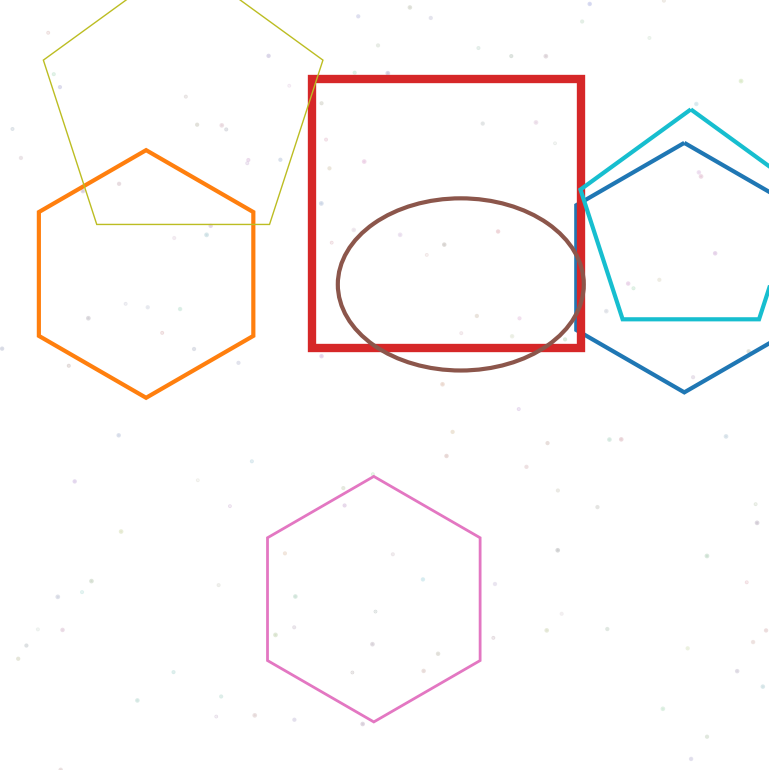[{"shape": "hexagon", "thickness": 1.5, "radius": 0.81, "center": [0.889, 0.652]}, {"shape": "hexagon", "thickness": 1.5, "radius": 0.8, "center": [0.19, 0.644]}, {"shape": "square", "thickness": 3, "radius": 0.88, "center": [0.58, 0.723]}, {"shape": "oval", "thickness": 1.5, "radius": 0.8, "center": [0.598, 0.631]}, {"shape": "hexagon", "thickness": 1, "radius": 0.8, "center": [0.485, 0.222]}, {"shape": "pentagon", "thickness": 0.5, "radius": 0.95, "center": [0.238, 0.863]}, {"shape": "pentagon", "thickness": 1.5, "radius": 0.75, "center": [0.897, 0.707]}]